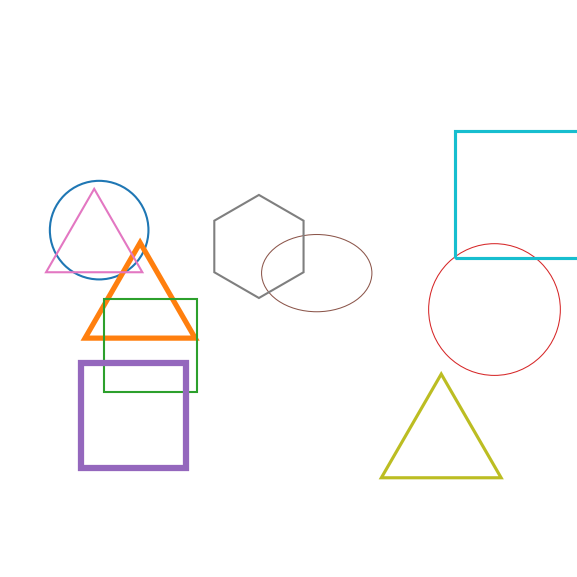[{"shape": "circle", "thickness": 1, "radius": 0.43, "center": [0.172, 0.601]}, {"shape": "triangle", "thickness": 2.5, "radius": 0.55, "center": [0.243, 0.469]}, {"shape": "square", "thickness": 1, "radius": 0.41, "center": [0.261, 0.401]}, {"shape": "circle", "thickness": 0.5, "radius": 0.57, "center": [0.856, 0.463]}, {"shape": "square", "thickness": 3, "radius": 0.45, "center": [0.231, 0.28]}, {"shape": "oval", "thickness": 0.5, "radius": 0.48, "center": [0.548, 0.526]}, {"shape": "triangle", "thickness": 1, "radius": 0.48, "center": [0.163, 0.576]}, {"shape": "hexagon", "thickness": 1, "radius": 0.45, "center": [0.448, 0.572]}, {"shape": "triangle", "thickness": 1.5, "radius": 0.6, "center": [0.764, 0.232]}, {"shape": "square", "thickness": 1.5, "radius": 0.55, "center": [0.897, 0.662]}]